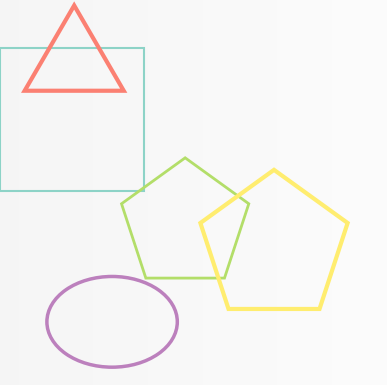[{"shape": "square", "thickness": 1.5, "radius": 0.93, "center": [0.186, 0.689]}, {"shape": "triangle", "thickness": 3, "radius": 0.74, "center": [0.191, 0.838]}, {"shape": "pentagon", "thickness": 2, "radius": 0.86, "center": [0.478, 0.417]}, {"shape": "oval", "thickness": 2.5, "radius": 0.84, "center": [0.289, 0.164]}, {"shape": "pentagon", "thickness": 3, "radius": 1.0, "center": [0.707, 0.359]}]